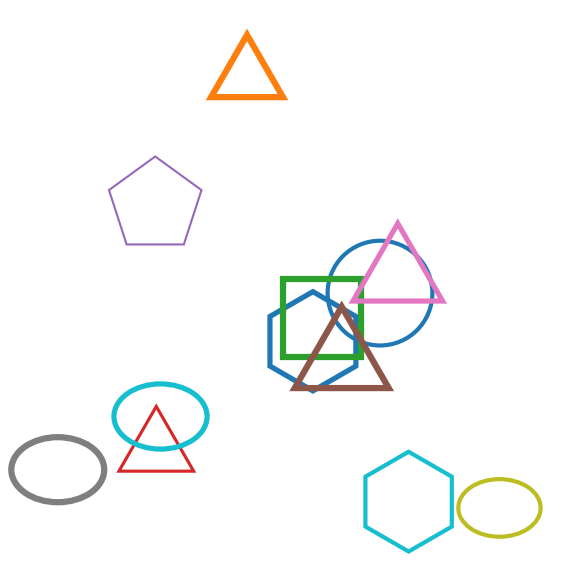[{"shape": "circle", "thickness": 2, "radius": 0.45, "center": [0.658, 0.492]}, {"shape": "hexagon", "thickness": 2.5, "radius": 0.43, "center": [0.542, 0.408]}, {"shape": "triangle", "thickness": 3, "radius": 0.36, "center": [0.428, 0.867]}, {"shape": "square", "thickness": 3, "radius": 0.34, "center": [0.557, 0.448]}, {"shape": "triangle", "thickness": 1.5, "radius": 0.37, "center": [0.271, 0.221]}, {"shape": "pentagon", "thickness": 1, "radius": 0.42, "center": [0.269, 0.644]}, {"shape": "triangle", "thickness": 3, "radius": 0.47, "center": [0.592, 0.374]}, {"shape": "triangle", "thickness": 2.5, "radius": 0.45, "center": [0.689, 0.523]}, {"shape": "oval", "thickness": 3, "radius": 0.4, "center": [0.1, 0.186]}, {"shape": "oval", "thickness": 2, "radius": 0.36, "center": [0.865, 0.12]}, {"shape": "oval", "thickness": 2.5, "radius": 0.4, "center": [0.278, 0.278]}, {"shape": "hexagon", "thickness": 2, "radius": 0.43, "center": [0.708, 0.131]}]